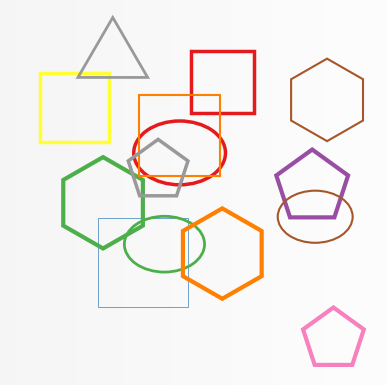[{"shape": "square", "thickness": 2.5, "radius": 0.4, "center": [0.574, 0.786]}, {"shape": "oval", "thickness": 2.5, "radius": 0.59, "center": [0.464, 0.603]}, {"shape": "square", "thickness": 0.5, "radius": 0.58, "center": [0.369, 0.318]}, {"shape": "oval", "thickness": 2, "radius": 0.52, "center": [0.424, 0.366]}, {"shape": "hexagon", "thickness": 3, "radius": 0.59, "center": [0.266, 0.473]}, {"shape": "pentagon", "thickness": 3, "radius": 0.49, "center": [0.806, 0.514]}, {"shape": "hexagon", "thickness": 3, "radius": 0.59, "center": [0.574, 0.341]}, {"shape": "square", "thickness": 1.5, "radius": 0.52, "center": [0.463, 0.648]}, {"shape": "square", "thickness": 2.5, "radius": 0.45, "center": [0.192, 0.721]}, {"shape": "oval", "thickness": 1.5, "radius": 0.48, "center": [0.813, 0.437]}, {"shape": "hexagon", "thickness": 1.5, "radius": 0.54, "center": [0.844, 0.741]}, {"shape": "pentagon", "thickness": 3, "radius": 0.41, "center": [0.861, 0.119]}, {"shape": "pentagon", "thickness": 2.5, "radius": 0.4, "center": [0.408, 0.557]}, {"shape": "triangle", "thickness": 2, "radius": 0.52, "center": [0.291, 0.851]}]